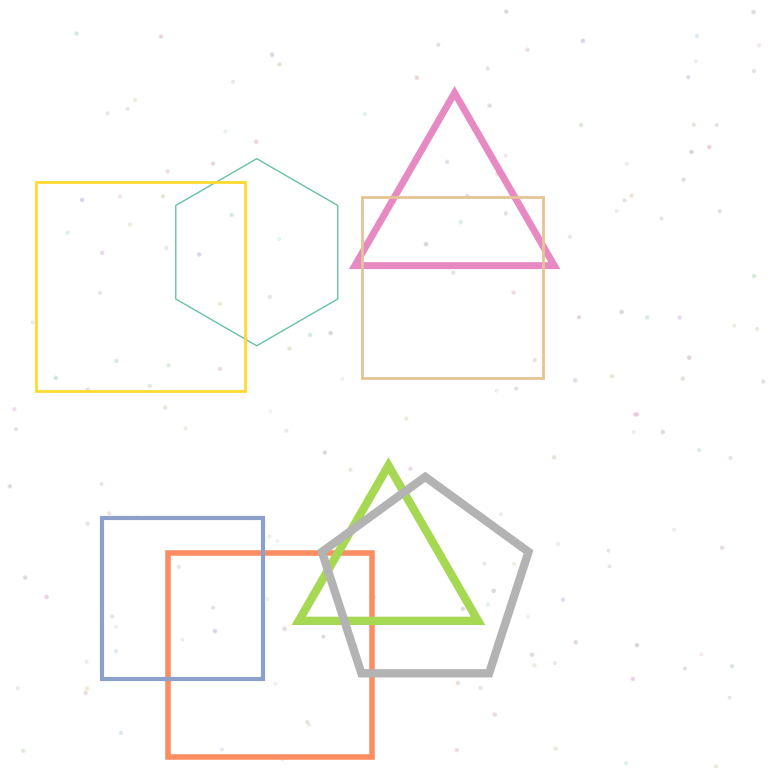[{"shape": "hexagon", "thickness": 0.5, "radius": 0.61, "center": [0.333, 0.672]}, {"shape": "square", "thickness": 2, "radius": 0.66, "center": [0.35, 0.149]}, {"shape": "square", "thickness": 1.5, "radius": 0.52, "center": [0.237, 0.222]}, {"shape": "triangle", "thickness": 2.5, "radius": 0.75, "center": [0.59, 0.73]}, {"shape": "triangle", "thickness": 3, "radius": 0.67, "center": [0.504, 0.261]}, {"shape": "square", "thickness": 1, "radius": 0.68, "center": [0.183, 0.628]}, {"shape": "square", "thickness": 1, "radius": 0.59, "center": [0.588, 0.627]}, {"shape": "pentagon", "thickness": 3, "radius": 0.71, "center": [0.552, 0.24]}]